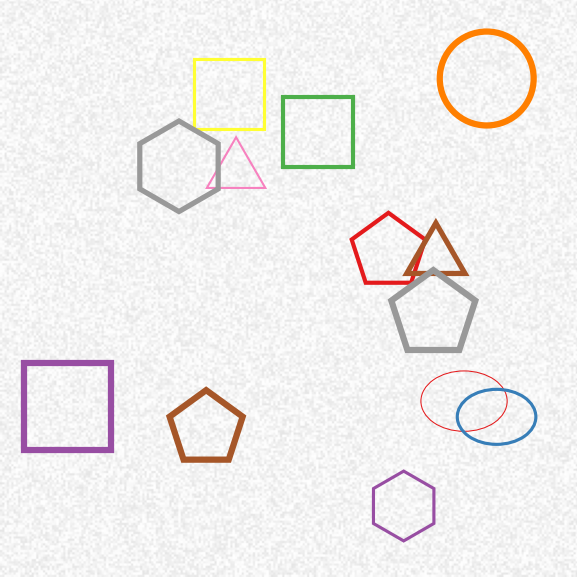[{"shape": "pentagon", "thickness": 2, "radius": 0.33, "center": [0.673, 0.564]}, {"shape": "oval", "thickness": 0.5, "radius": 0.37, "center": [0.804, 0.305]}, {"shape": "oval", "thickness": 1.5, "radius": 0.34, "center": [0.86, 0.277]}, {"shape": "square", "thickness": 2, "radius": 0.3, "center": [0.55, 0.771]}, {"shape": "square", "thickness": 3, "radius": 0.38, "center": [0.117, 0.295]}, {"shape": "hexagon", "thickness": 1.5, "radius": 0.3, "center": [0.699, 0.123]}, {"shape": "circle", "thickness": 3, "radius": 0.41, "center": [0.843, 0.863]}, {"shape": "square", "thickness": 1.5, "radius": 0.3, "center": [0.396, 0.836]}, {"shape": "triangle", "thickness": 2.5, "radius": 0.29, "center": [0.755, 0.555]}, {"shape": "pentagon", "thickness": 3, "radius": 0.33, "center": [0.357, 0.257]}, {"shape": "triangle", "thickness": 1, "radius": 0.29, "center": [0.409, 0.703]}, {"shape": "pentagon", "thickness": 3, "radius": 0.38, "center": [0.75, 0.455]}, {"shape": "hexagon", "thickness": 2.5, "radius": 0.39, "center": [0.31, 0.711]}]